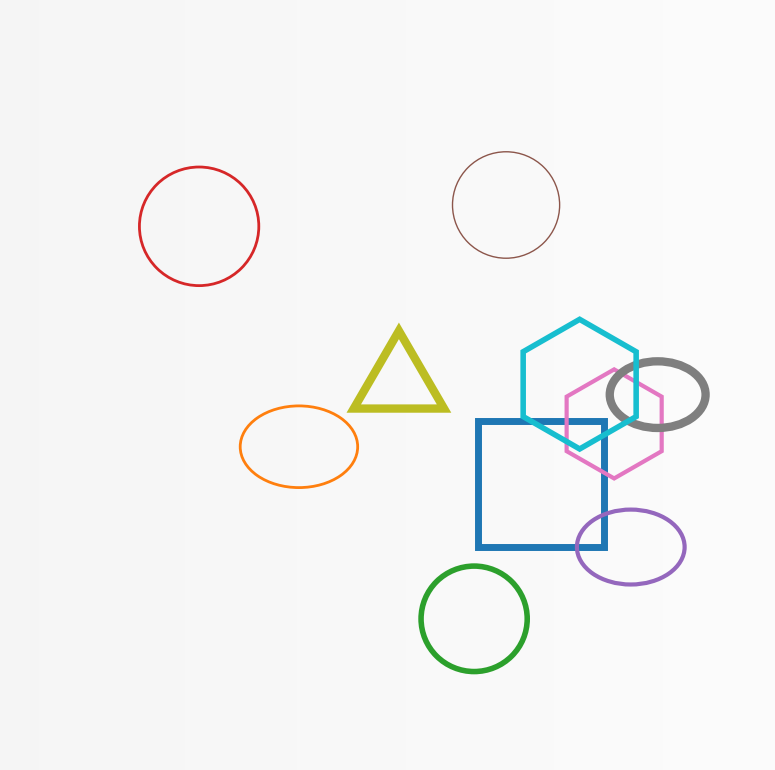[{"shape": "square", "thickness": 2.5, "radius": 0.41, "center": [0.698, 0.372]}, {"shape": "oval", "thickness": 1, "radius": 0.38, "center": [0.386, 0.42]}, {"shape": "circle", "thickness": 2, "radius": 0.34, "center": [0.612, 0.196]}, {"shape": "circle", "thickness": 1, "radius": 0.39, "center": [0.257, 0.706]}, {"shape": "oval", "thickness": 1.5, "radius": 0.35, "center": [0.814, 0.29]}, {"shape": "circle", "thickness": 0.5, "radius": 0.35, "center": [0.653, 0.734]}, {"shape": "hexagon", "thickness": 1.5, "radius": 0.35, "center": [0.792, 0.449]}, {"shape": "oval", "thickness": 3, "radius": 0.31, "center": [0.849, 0.487]}, {"shape": "triangle", "thickness": 3, "radius": 0.34, "center": [0.515, 0.503]}, {"shape": "hexagon", "thickness": 2, "radius": 0.42, "center": [0.748, 0.501]}]